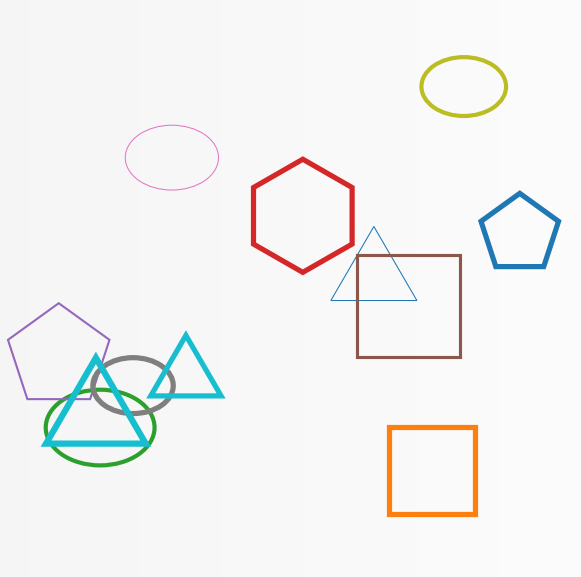[{"shape": "triangle", "thickness": 0.5, "radius": 0.43, "center": [0.643, 0.521]}, {"shape": "pentagon", "thickness": 2.5, "radius": 0.35, "center": [0.894, 0.594]}, {"shape": "square", "thickness": 2.5, "radius": 0.37, "center": [0.743, 0.184]}, {"shape": "oval", "thickness": 2, "radius": 0.47, "center": [0.172, 0.259]}, {"shape": "hexagon", "thickness": 2.5, "radius": 0.49, "center": [0.521, 0.625]}, {"shape": "pentagon", "thickness": 1, "radius": 0.46, "center": [0.101, 0.382]}, {"shape": "square", "thickness": 1.5, "radius": 0.45, "center": [0.703, 0.469]}, {"shape": "oval", "thickness": 0.5, "radius": 0.4, "center": [0.296, 0.726]}, {"shape": "oval", "thickness": 2.5, "radius": 0.35, "center": [0.229, 0.331]}, {"shape": "oval", "thickness": 2, "radius": 0.36, "center": [0.798, 0.849]}, {"shape": "triangle", "thickness": 2.5, "radius": 0.35, "center": [0.32, 0.349]}, {"shape": "triangle", "thickness": 3, "radius": 0.49, "center": [0.165, 0.28]}]